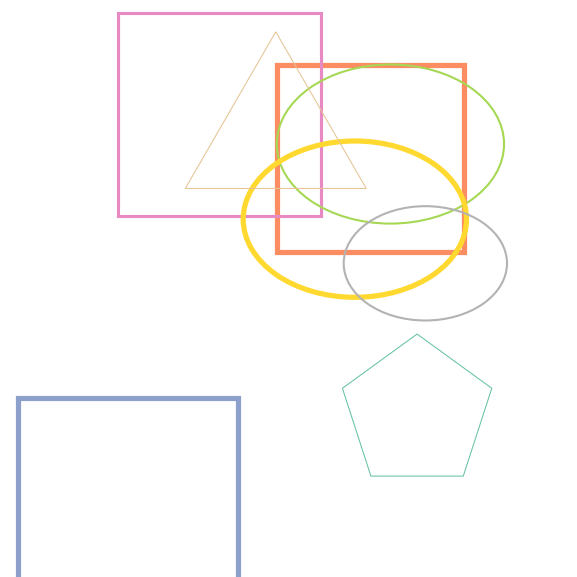[{"shape": "pentagon", "thickness": 0.5, "radius": 0.68, "center": [0.722, 0.285]}, {"shape": "square", "thickness": 2.5, "radius": 0.81, "center": [0.642, 0.724]}, {"shape": "square", "thickness": 2.5, "radius": 0.95, "center": [0.222, 0.12]}, {"shape": "square", "thickness": 1.5, "radius": 0.88, "center": [0.38, 0.801]}, {"shape": "oval", "thickness": 1, "radius": 0.98, "center": [0.676, 0.75]}, {"shape": "oval", "thickness": 2.5, "radius": 0.97, "center": [0.614, 0.62]}, {"shape": "triangle", "thickness": 0.5, "radius": 0.9, "center": [0.478, 0.763]}, {"shape": "oval", "thickness": 1, "radius": 0.71, "center": [0.737, 0.543]}]